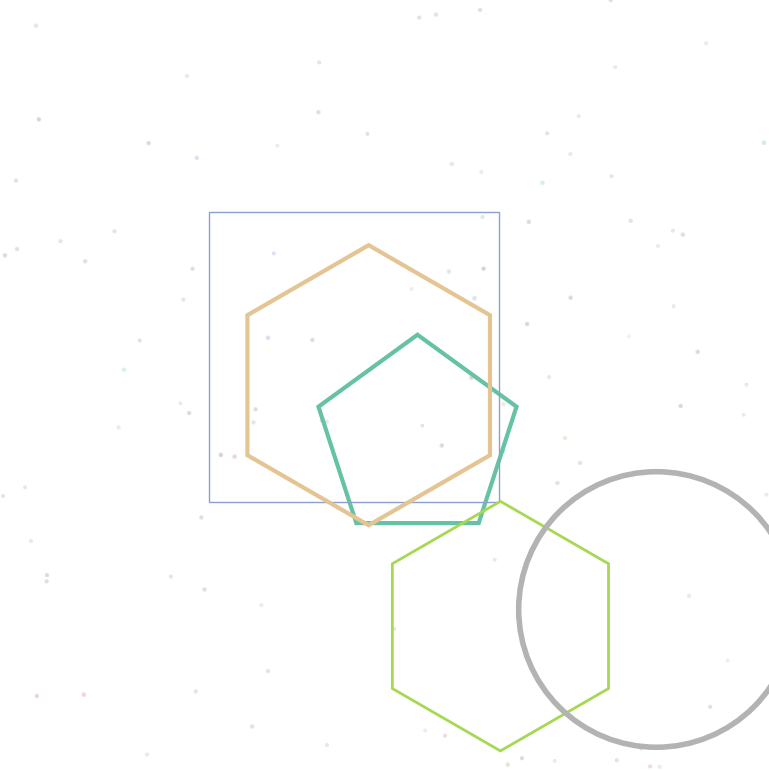[{"shape": "pentagon", "thickness": 1.5, "radius": 0.68, "center": [0.542, 0.43]}, {"shape": "square", "thickness": 0.5, "radius": 0.94, "center": [0.46, 0.536]}, {"shape": "hexagon", "thickness": 1, "radius": 0.81, "center": [0.65, 0.187]}, {"shape": "hexagon", "thickness": 1.5, "radius": 0.91, "center": [0.479, 0.5]}, {"shape": "circle", "thickness": 2, "radius": 0.89, "center": [0.853, 0.208]}]